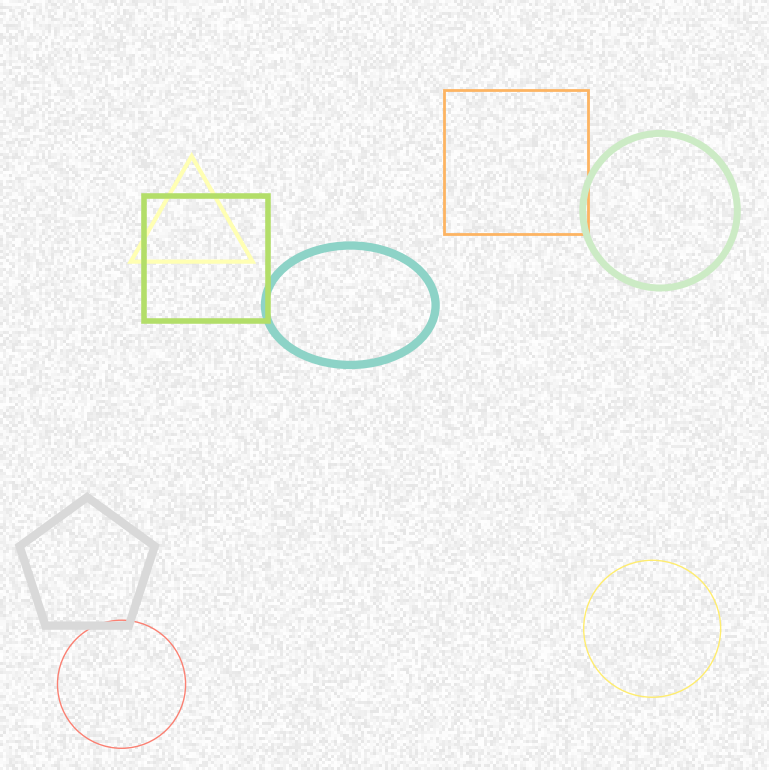[{"shape": "oval", "thickness": 3, "radius": 0.55, "center": [0.455, 0.604]}, {"shape": "triangle", "thickness": 1.5, "radius": 0.46, "center": [0.249, 0.706]}, {"shape": "circle", "thickness": 0.5, "radius": 0.42, "center": [0.158, 0.111]}, {"shape": "square", "thickness": 1, "radius": 0.47, "center": [0.671, 0.789]}, {"shape": "square", "thickness": 2, "radius": 0.41, "center": [0.267, 0.664]}, {"shape": "pentagon", "thickness": 3, "radius": 0.46, "center": [0.113, 0.262]}, {"shape": "circle", "thickness": 2.5, "radius": 0.5, "center": [0.857, 0.726]}, {"shape": "circle", "thickness": 0.5, "radius": 0.44, "center": [0.847, 0.183]}]